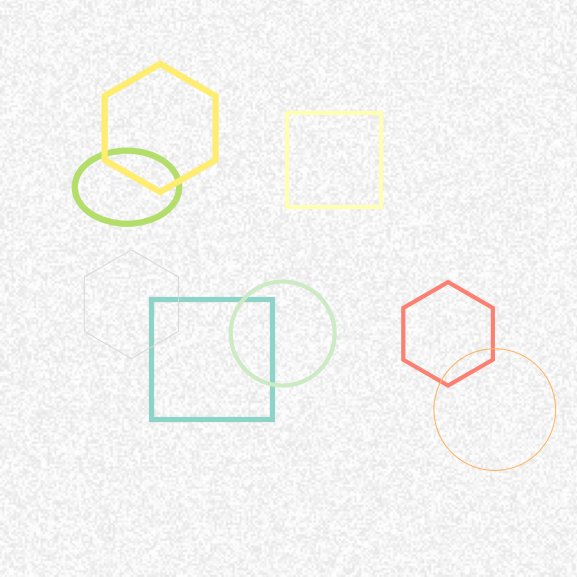[{"shape": "square", "thickness": 2.5, "radius": 0.52, "center": [0.366, 0.377]}, {"shape": "square", "thickness": 2, "radius": 0.41, "center": [0.578, 0.722]}, {"shape": "hexagon", "thickness": 2, "radius": 0.45, "center": [0.776, 0.421]}, {"shape": "circle", "thickness": 0.5, "radius": 0.53, "center": [0.857, 0.29]}, {"shape": "oval", "thickness": 3, "radius": 0.45, "center": [0.22, 0.675]}, {"shape": "hexagon", "thickness": 0.5, "radius": 0.47, "center": [0.228, 0.472]}, {"shape": "circle", "thickness": 2, "radius": 0.45, "center": [0.49, 0.422]}, {"shape": "hexagon", "thickness": 3, "radius": 0.55, "center": [0.277, 0.778]}]